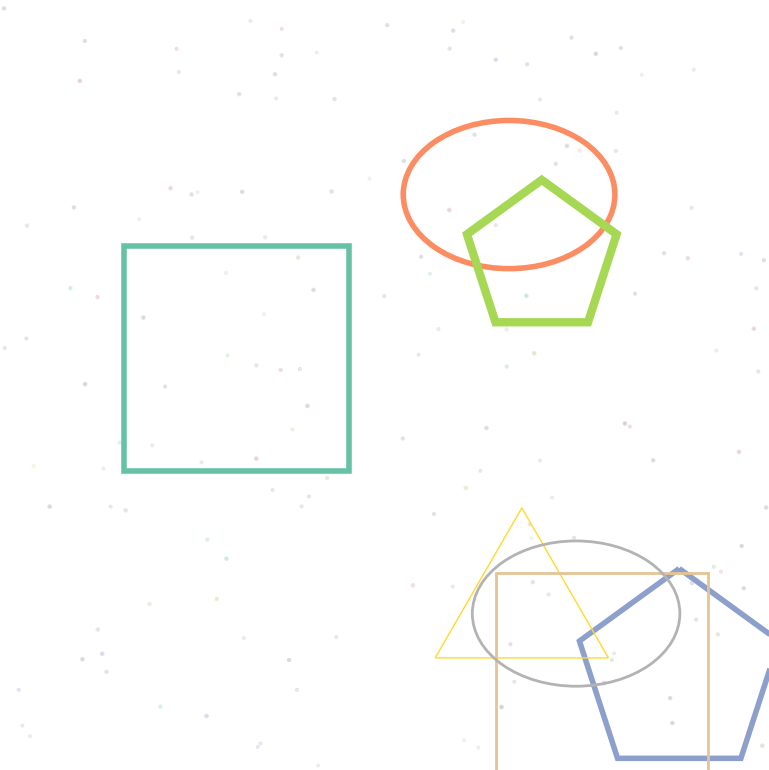[{"shape": "square", "thickness": 2, "radius": 0.73, "center": [0.307, 0.534]}, {"shape": "oval", "thickness": 2, "radius": 0.69, "center": [0.661, 0.747]}, {"shape": "pentagon", "thickness": 2, "radius": 0.68, "center": [0.882, 0.125]}, {"shape": "pentagon", "thickness": 3, "radius": 0.51, "center": [0.704, 0.664]}, {"shape": "triangle", "thickness": 0.5, "radius": 0.65, "center": [0.678, 0.211]}, {"shape": "square", "thickness": 1, "radius": 0.69, "center": [0.782, 0.118]}, {"shape": "oval", "thickness": 1, "radius": 0.67, "center": [0.748, 0.203]}]